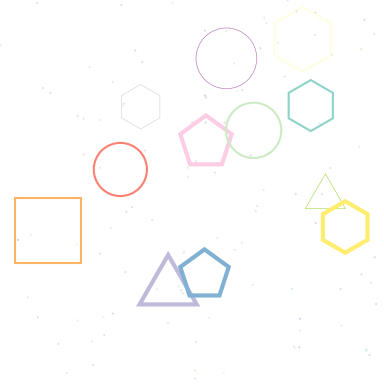[{"shape": "hexagon", "thickness": 1.5, "radius": 0.33, "center": [0.807, 0.726]}, {"shape": "hexagon", "thickness": 0.5, "radius": 0.42, "center": [0.786, 0.898]}, {"shape": "triangle", "thickness": 3, "radius": 0.43, "center": [0.437, 0.252]}, {"shape": "circle", "thickness": 1.5, "radius": 0.35, "center": [0.313, 0.56]}, {"shape": "pentagon", "thickness": 3, "radius": 0.33, "center": [0.531, 0.286]}, {"shape": "square", "thickness": 1.5, "radius": 0.43, "center": [0.125, 0.402]}, {"shape": "triangle", "thickness": 0.5, "radius": 0.3, "center": [0.845, 0.488]}, {"shape": "pentagon", "thickness": 3, "radius": 0.35, "center": [0.535, 0.63]}, {"shape": "hexagon", "thickness": 0.5, "radius": 0.29, "center": [0.365, 0.723]}, {"shape": "circle", "thickness": 0.5, "radius": 0.39, "center": [0.588, 0.848]}, {"shape": "circle", "thickness": 1.5, "radius": 0.36, "center": [0.659, 0.661]}, {"shape": "hexagon", "thickness": 3, "radius": 0.33, "center": [0.897, 0.41]}]